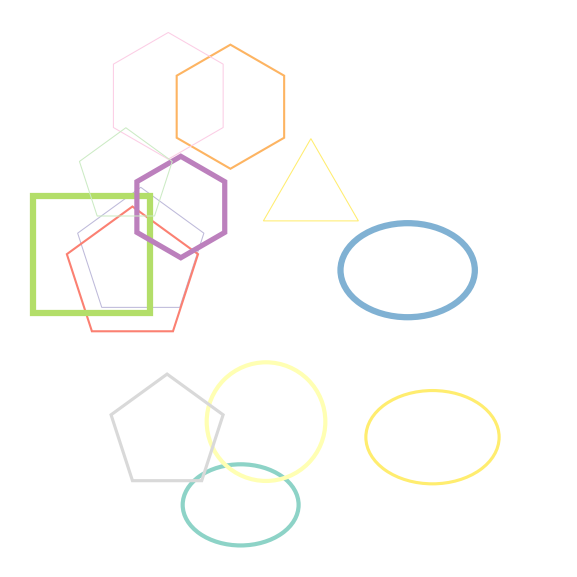[{"shape": "oval", "thickness": 2, "radius": 0.5, "center": [0.417, 0.125]}, {"shape": "circle", "thickness": 2, "radius": 0.51, "center": [0.461, 0.269]}, {"shape": "pentagon", "thickness": 0.5, "radius": 0.57, "center": [0.244, 0.56]}, {"shape": "pentagon", "thickness": 1, "radius": 0.6, "center": [0.229, 0.522]}, {"shape": "oval", "thickness": 3, "radius": 0.58, "center": [0.706, 0.531]}, {"shape": "hexagon", "thickness": 1, "radius": 0.54, "center": [0.399, 0.814]}, {"shape": "square", "thickness": 3, "radius": 0.51, "center": [0.158, 0.559]}, {"shape": "hexagon", "thickness": 0.5, "radius": 0.55, "center": [0.291, 0.833]}, {"shape": "pentagon", "thickness": 1.5, "radius": 0.51, "center": [0.289, 0.249]}, {"shape": "hexagon", "thickness": 2.5, "radius": 0.44, "center": [0.313, 0.641]}, {"shape": "pentagon", "thickness": 0.5, "radius": 0.42, "center": [0.218, 0.693]}, {"shape": "oval", "thickness": 1.5, "radius": 0.58, "center": [0.749, 0.242]}, {"shape": "triangle", "thickness": 0.5, "radius": 0.47, "center": [0.538, 0.664]}]